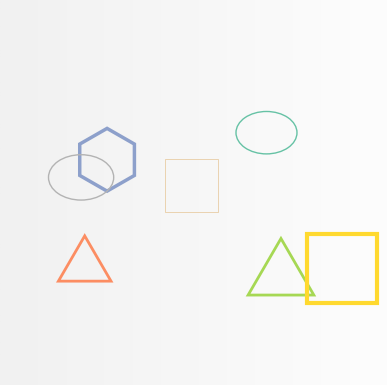[{"shape": "oval", "thickness": 1, "radius": 0.39, "center": [0.688, 0.655]}, {"shape": "triangle", "thickness": 2, "radius": 0.39, "center": [0.219, 0.309]}, {"shape": "hexagon", "thickness": 2.5, "radius": 0.41, "center": [0.276, 0.585]}, {"shape": "triangle", "thickness": 2, "radius": 0.49, "center": [0.725, 0.283]}, {"shape": "square", "thickness": 3, "radius": 0.45, "center": [0.882, 0.302]}, {"shape": "square", "thickness": 0.5, "radius": 0.34, "center": [0.494, 0.517]}, {"shape": "oval", "thickness": 1, "radius": 0.42, "center": [0.209, 0.539]}]